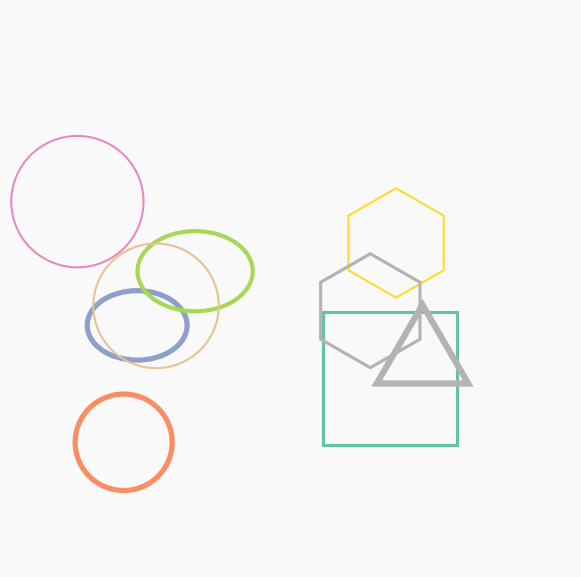[{"shape": "square", "thickness": 1.5, "radius": 0.58, "center": [0.671, 0.343]}, {"shape": "circle", "thickness": 2.5, "radius": 0.42, "center": [0.213, 0.233]}, {"shape": "oval", "thickness": 2.5, "radius": 0.43, "center": [0.236, 0.436]}, {"shape": "circle", "thickness": 1, "radius": 0.57, "center": [0.133, 0.65]}, {"shape": "oval", "thickness": 2, "radius": 0.5, "center": [0.336, 0.53]}, {"shape": "hexagon", "thickness": 1, "radius": 0.47, "center": [0.681, 0.578]}, {"shape": "circle", "thickness": 1, "radius": 0.54, "center": [0.268, 0.47]}, {"shape": "hexagon", "thickness": 1.5, "radius": 0.49, "center": [0.637, 0.461]}, {"shape": "triangle", "thickness": 3, "radius": 0.45, "center": [0.727, 0.38]}]